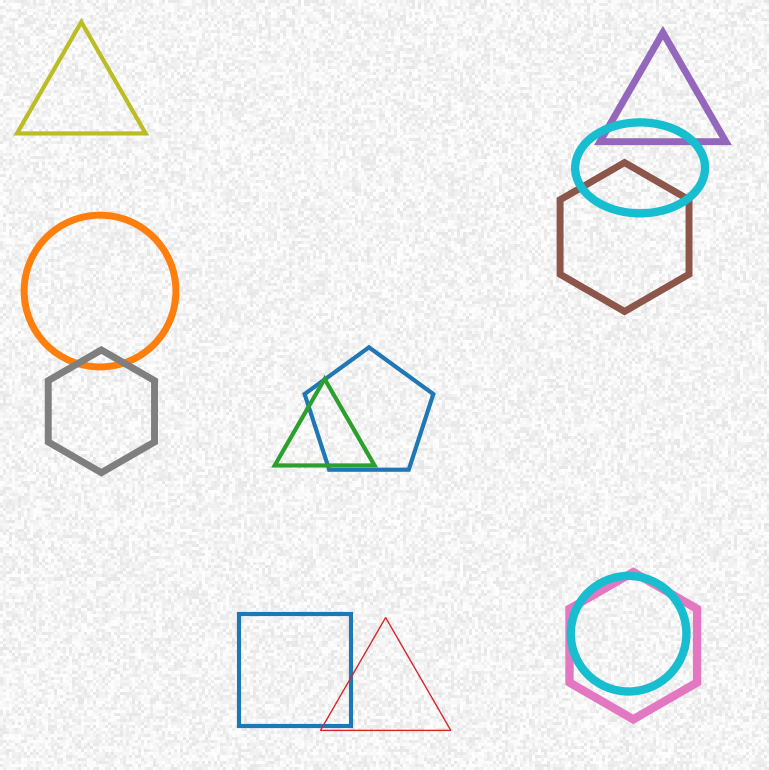[{"shape": "square", "thickness": 1.5, "radius": 0.37, "center": [0.383, 0.13]}, {"shape": "pentagon", "thickness": 1.5, "radius": 0.44, "center": [0.479, 0.461]}, {"shape": "circle", "thickness": 2.5, "radius": 0.49, "center": [0.13, 0.622]}, {"shape": "triangle", "thickness": 1.5, "radius": 0.37, "center": [0.422, 0.433]}, {"shape": "triangle", "thickness": 0.5, "radius": 0.49, "center": [0.501, 0.1]}, {"shape": "triangle", "thickness": 2.5, "radius": 0.47, "center": [0.861, 0.863]}, {"shape": "hexagon", "thickness": 2.5, "radius": 0.48, "center": [0.811, 0.692]}, {"shape": "hexagon", "thickness": 3, "radius": 0.48, "center": [0.822, 0.161]}, {"shape": "hexagon", "thickness": 2.5, "radius": 0.4, "center": [0.132, 0.466]}, {"shape": "triangle", "thickness": 1.5, "radius": 0.48, "center": [0.106, 0.875]}, {"shape": "oval", "thickness": 3, "radius": 0.42, "center": [0.831, 0.782]}, {"shape": "circle", "thickness": 3, "radius": 0.38, "center": [0.816, 0.177]}]